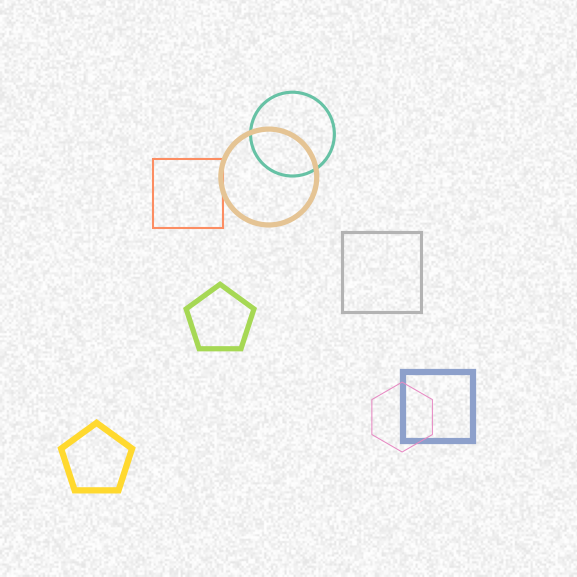[{"shape": "circle", "thickness": 1.5, "radius": 0.36, "center": [0.506, 0.767]}, {"shape": "square", "thickness": 1, "radius": 0.3, "center": [0.326, 0.663]}, {"shape": "square", "thickness": 3, "radius": 0.3, "center": [0.758, 0.295]}, {"shape": "hexagon", "thickness": 0.5, "radius": 0.3, "center": [0.696, 0.277]}, {"shape": "pentagon", "thickness": 2.5, "radius": 0.31, "center": [0.381, 0.445]}, {"shape": "pentagon", "thickness": 3, "radius": 0.32, "center": [0.167, 0.202]}, {"shape": "circle", "thickness": 2.5, "radius": 0.42, "center": [0.465, 0.693]}, {"shape": "square", "thickness": 1.5, "radius": 0.34, "center": [0.661, 0.528]}]